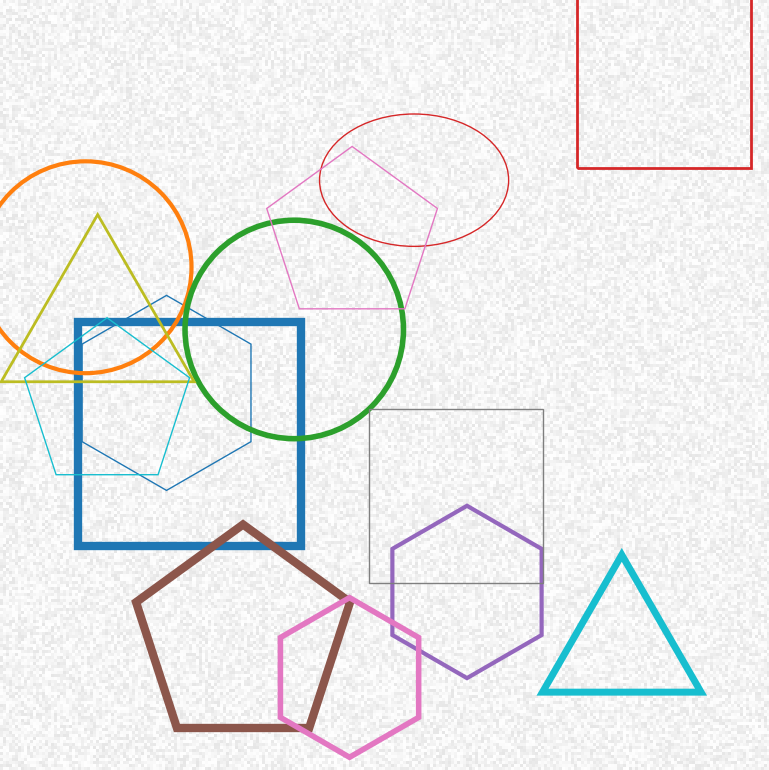[{"shape": "square", "thickness": 3, "radius": 0.73, "center": [0.246, 0.436]}, {"shape": "hexagon", "thickness": 0.5, "radius": 0.63, "center": [0.216, 0.49]}, {"shape": "circle", "thickness": 1.5, "radius": 0.69, "center": [0.111, 0.653]}, {"shape": "circle", "thickness": 2, "radius": 0.71, "center": [0.382, 0.572]}, {"shape": "square", "thickness": 1, "radius": 0.57, "center": [0.862, 0.895]}, {"shape": "oval", "thickness": 0.5, "radius": 0.61, "center": [0.538, 0.766]}, {"shape": "hexagon", "thickness": 1.5, "radius": 0.56, "center": [0.606, 0.231]}, {"shape": "pentagon", "thickness": 3, "radius": 0.73, "center": [0.316, 0.173]}, {"shape": "hexagon", "thickness": 2, "radius": 0.52, "center": [0.454, 0.12]}, {"shape": "pentagon", "thickness": 0.5, "radius": 0.58, "center": [0.457, 0.693]}, {"shape": "square", "thickness": 0.5, "radius": 0.56, "center": [0.592, 0.356]}, {"shape": "triangle", "thickness": 1, "radius": 0.72, "center": [0.127, 0.577]}, {"shape": "triangle", "thickness": 2.5, "radius": 0.59, "center": [0.808, 0.161]}, {"shape": "pentagon", "thickness": 0.5, "radius": 0.56, "center": [0.139, 0.475]}]